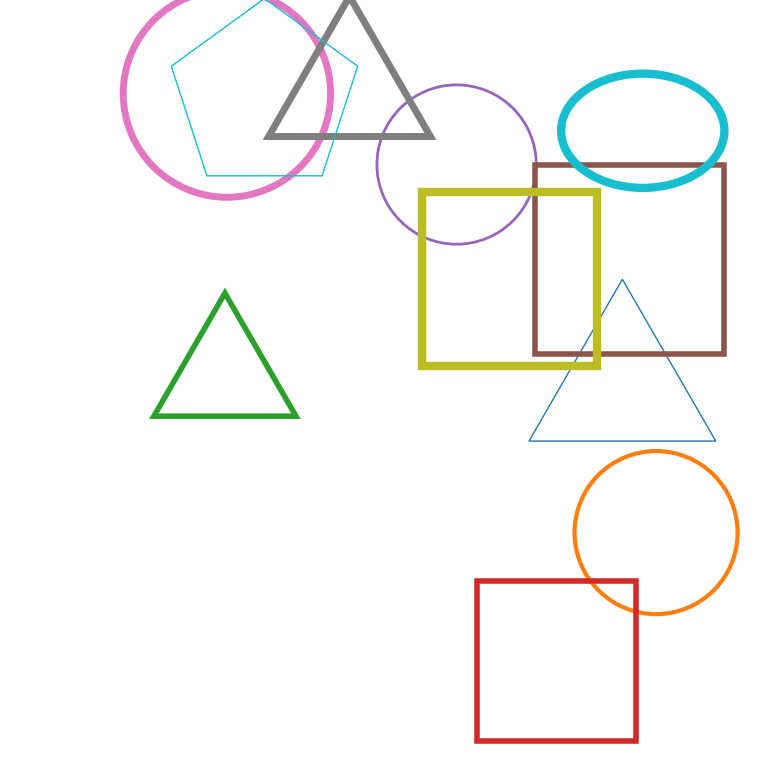[{"shape": "triangle", "thickness": 0.5, "radius": 0.7, "center": [0.808, 0.497]}, {"shape": "circle", "thickness": 1.5, "radius": 0.53, "center": [0.852, 0.308]}, {"shape": "triangle", "thickness": 2, "radius": 0.53, "center": [0.292, 0.513]}, {"shape": "square", "thickness": 2, "radius": 0.52, "center": [0.722, 0.142]}, {"shape": "circle", "thickness": 1, "radius": 0.52, "center": [0.593, 0.786]}, {"shape": "square", "thickness": 2, "radius": 0.61, "center": [0.818, 0.663]}, {"shape": "circle", "thickness": 2.5, "radius": 0.67, "center": [0.295, 0.878]}, {"shape": "triangle", "thickness": 2.5, "radius": 0.61, "center": [0.454, 0.883]}, {"shape": "square", "thickness": 3, "radius": 0.57, "center": [0.662, 0.637]}, {"shape": "pentagon", "thickness": 0.5, "radius": 0.64, "center": [0.344, 0.875]}, {"shape": "oval", "thickness": 3, "radius": 0.53, "center": [0.835, 0.83]}]